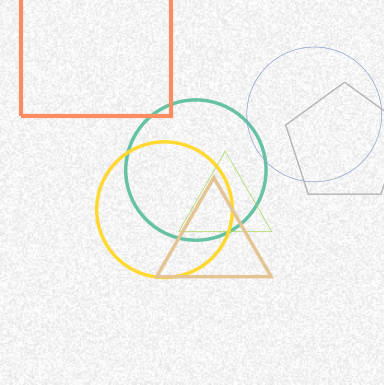[{"shape": "circle", "thickness": 2.5, "radius": 0.91, "center": [0.509, 0.558]}, {"shape": "square", "thickness": 3, "radius": 0.97, "center": [0.249, 0.894]}, {"shape": "circle", "thickness": 0.5, "radius": 0.88, "center": [0.816, 0.703]}, {"shape": "triangle", "thickness": 0.5, "radius": 0.7, "center": [0.585, 0.468]}, {"shape": "circle", "thickness": 2.5, "radius": 0.88, "center": [0.427, 0.455]}, {"shape": "triangle", "thickness": 2.5, "radius": 0.86, "center": [0.555, 0.367]}, {"shape": "pentagon", "thickness": 1, "radius": 0.8, "center": [0.895, 0.626]}]